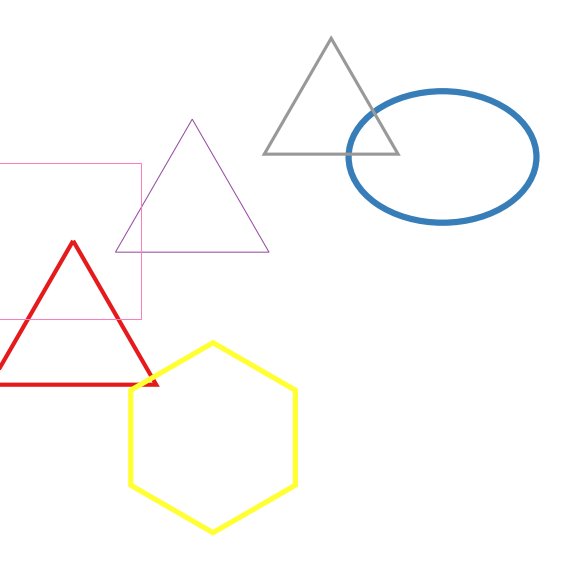[{"shape": "triangle", "thickness": 2, "radius": 0.83, "center": [0.127, 0.416]}, {"shape": "oval", "thickness": 3, "radius": 0.81, "center": [0.766, 0.727]}, {"shape": "triangle", "thickness": 0.5, "radius": 0.77, "center": [0.333, 0.639]}, {"shape": "hexagon", "thickness": 2.5, "radius": 0.82, "center": [0.369, 0.241]}, {"shape": "square", "thickness": 0.5, "radius": 0.68, "center": [0.108, 0.581]}, {"shape": "triangle", "thickness": 1.5, "radius": 0.67, "center": [0.573, 0.799]}]